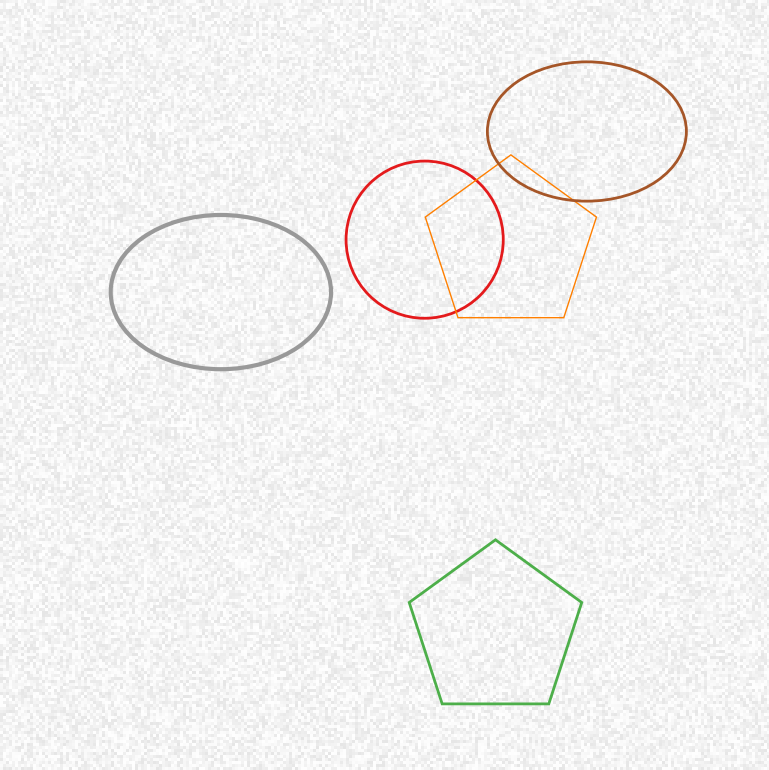[{"shape": "circle", "thickness": 1, "radius": 0.51, "center": [0.552, 0.689]}, {"shape": "pentagon", "thickness": 1, "radius": 0.59, "center": [0.643, 0.181]}, {"shape": "pentagon", "thickness": 0.5, "radius": 0.58, "center": [0.663, 0.682]}, {"shape": "oval", "thickness": 1, "radius": 0.65, "center": [0.762, 0.829]}, {"shape": "oval", "thickness": 1.5, "radius": 0.72, "center": [0.287, 0.621]}]